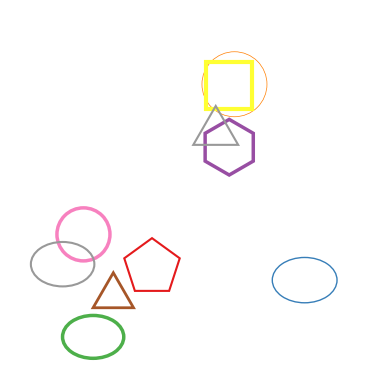[{"shape": "pentagon", "thickness": 1.5, "radius": 0.38, "center": [0.395, 0.306]}, {"shape": "oval", "thickness": 1, "radius": 0.42, "center": [0.791, 0.272]}, {"shape": "oval", "thickness": 2.5, "radius": 0.4, "center": [0.242, 0.125]}, {"shape": "hexagon", "thickness": 2.5, "radius": 0.36, "center": [0.595, 0.618]}, {"shape": "circle", "thickness": 0.5, "radius": 0.42, "center": [0.609, 0.781]}, {"shape": "square", "thickness": 3, "radius": 0.3, "center": [0.595, 0.779]}, {"shape": "triangle", "thickness": 2, "radius": 0.3, "center": [0.294, 0.231]}, {"shape": "circle", "thickness": 2.5, "radius": 0.34, "center": [0.217, 0.391]}, {"shape": "triangle", "thickness": 1.5, "radius": 0.34, "center": [0.56, 0.657]}, {"shape": "oval", "thickness": 1.5, "radius": 0.41, "center": [0.163, 0.314]}]